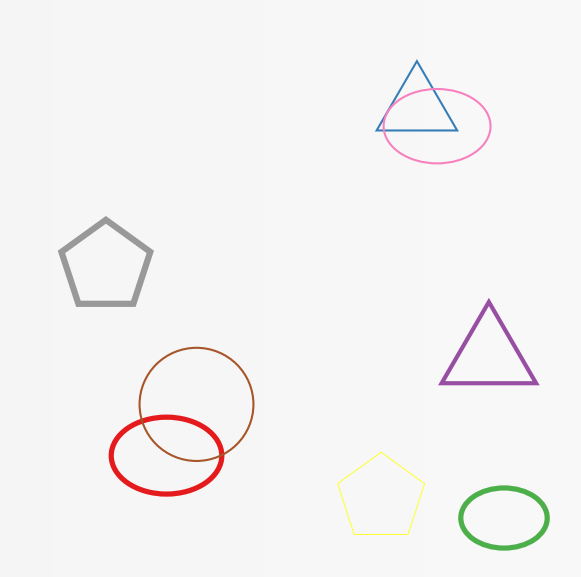[{"shape": "oval", "thickness": 2.5, "radius": 0.48, "center": [0.286, 0.21]}, {"shape": "triangle", "thickness": 1, "radius": 0.4, "center": [0.717, 0.813]}, {"shape": "oval", "thickness": 2.5, "radius": 0.37, "center": [0.867, 0.102]}, {"shape": "triangle", "thickness": 2, "radius": 0.47, "center": [0.841, 0.382]}, {"shape": "pentagon", "thickness": 0.5, "radius": 0.39, "center": [0.656, 0.137]}, {"shape": "circle", "thickness": 1, "radius": 0.49, "center": [0.338, 0.299]}, {"shape": "oval", "thickness": 1, "radius": 0.46, "center": [0.752, 0.781]}, {"shape": "pentagon", "thickness": 3, "radius": 0.4, "center": [0.182, 0.538]}]